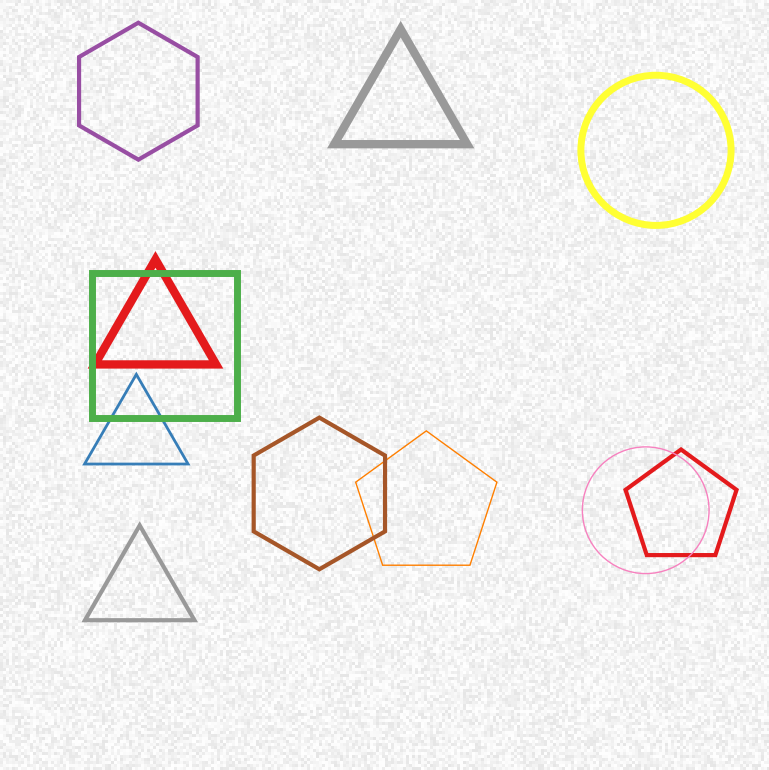[{"shape": "triangle", "thickness": 3, "radius": 0.45, "center": [0.202, 0.572]}, {"shape": "pentagon", "thickness": 1.5, "radius": 0.38, "center": [0.884, 0.34]}, {"shape": "triangle", "thickness": 1, "radius": 0.39, "center": [0.177, 0.436]}, {"shape": "square", "thickness": 2.5, "radius": 0.47, "center": [0.214, 0.552]}, {"shape": "hexagon", "thickness": 1.5, "radius": 0.44, "center": [0.18, 0.882]}, {"shape": "pentagon", "thickness": 0.5, "radius": 0.48, "center": [0.554, 0.344]}, {"shape": "circle", "thickness": 2.5, "radius": 0.49, "center": [0.852, 0.805]}, {"shape": "hexagon", "thickness": 1.5, "radius": 0.49, "center": [0.415, 0.359]}, {"shape": "circle", "thickness": 0.5, "radius": 0.41, "center": [0.839, 0.337]}, {"shape": "triangle", "thickness": 1.5, "radius": 0.41, "center": [0.181, 0.236]}, {"shape": "triangle", "thickness": 3, "radius": 0.5, "center": [0.52, 0.863]}]